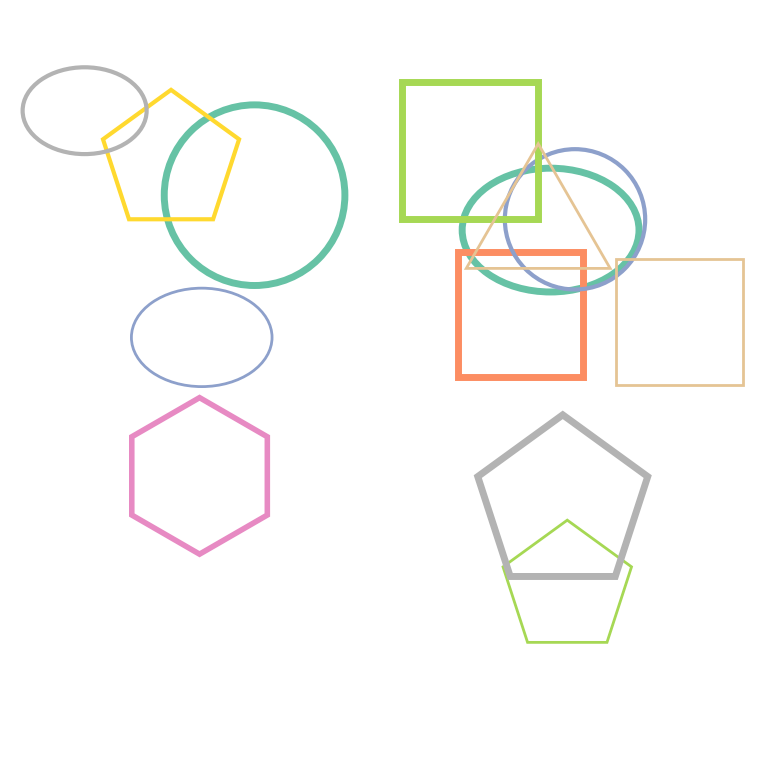[{"shape": "oval", "thickness": 2.5, "radius": 0.57, "center": [0.715, 0.701]}, {"shape": "circle", "thickness": 2.5, "radius": 0.59, "center": [0.331, 0.747]}, {"shape": "square", "thickness": 2.5, "radius": 0.41, "center": [0.676, 0.592]}, {"shape": "oval", "thickness": 1, "radius": 0.46, "center": [0.262, 0.562]}, {"shape": "circle", "thickness": 1.5, "radius": 0.46, "center": [0.747, 0.715]}, {"shape": "hexagon", "thickness": 2, "radius": 0.51, "center": [0.259, 0.382]}, {"shape": "square", "thickness": 2.5, "radius": 0.44, "center": [0.61, 0.804]}, {"shape": "pentagon", "thickness": 1, "radius": 0.44, "center": [0.737, 0.237]}, {"shape": "pentagon", "thickness": 1.5, "radius": 0.46, "center": [0.222, 0.79]}, {"shape": "square", "thickness": 1, "radius": 0.41, "center": [0.882, 0.581]}, {"shape": "triangle", "thickness": 1, "radius": 0.54, "center": [0.699, 0.705]}, {"shape": "pentagon", "thickness": 2.5, "radius": 0.58, "center": [0.731, 0.345]}, {"shape": "oval", "thickness": 1.5, "radius": 0.4, "center": [0.11, 0.856]}]